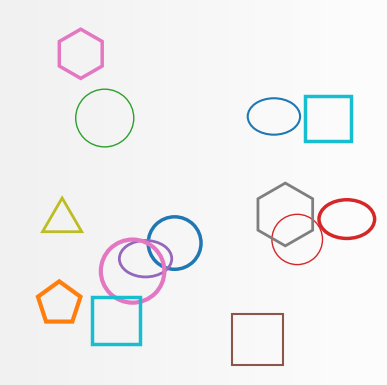[{"shape": "oval", "thickness": 1.5, "radius": 0.34, "center": [0.707, 0.697]}, {"shape": "circle", "thickness": 2.5, "radius": 0.34, "center": [0.451, 0.369]}, {"shape": "pentagon", "thickness": 3, "radius": 0.29, "center": [0.153, 0.211]}, {"shape": "circle", "thickness": 1, "radius": 0.37, "center": [0.27, 0.693]}, {"shape": "oval", "thickness": 2.5, "radius": 0.36, "center": [0.895, 0.431]}, {"shape": "circle", "thickness": 1, "radius": 0.33, "center": [0.767, 0.378]}, {"shape": "oval", "thickness": 2, "radius": 0.34, "center": [0.376, 0.328]}, {"shape": "square", "thickness": 1.5, "radius": 0.33, "center": [0.664, 0.118]}, {"shape": "hexagon", "thickness": 2.5, "radius": 0.32, "center": [0.208, 0.86]}, {"shape": "circle", "thickness": 3, "radius": 0.41, "center": [0.342, 0.296]}, {"shape": "hexagon", "thickness": 2, "radius": 0.41, "center": [0.736, 0.443]}, {"shape": "triangle", "thickness": 2, "radius": 0.29, "center": [0.16, 0.427]}, {"shape": "square", "thickness": 2.5, "radius": 0.31, "center": [0.298, 0.167]}, {"shape": "square", "thickness": 2.5, "radius": 0.3, "center": [0.846, 0.692]}]